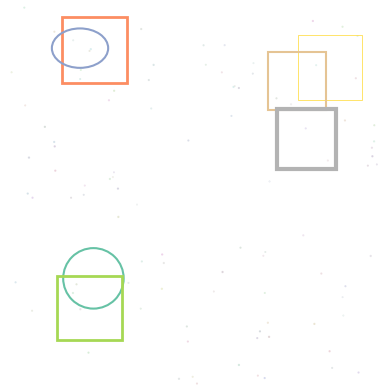[{"shape": "circle", "thickness": 1.5, "radius": 0.39, "center": [0.243, 0.277]}, {"shape": "square", "thickness": 2, "radius": 0.43, "center": [0.245, 0.87]}, {"shape": "oval", "thickness": 1.5, "radius": 0.37, "center": [0.208, 0.875]}, {"shape": "square", "thickness": 2, "radius": 0.42, "center": [0.232, 0.2]}, {"shape": "square", "thickness": 0.5, "radius": 0.42, "center": [0.857, 0.825]}, {"shape": "square", "thickness": 1.5, "radius": 0.37, "center": [0.771, 0.79]}, {"shape": "square", "thickness": 3, "radius": 0.39, "center": [0.796, 0.639]}]